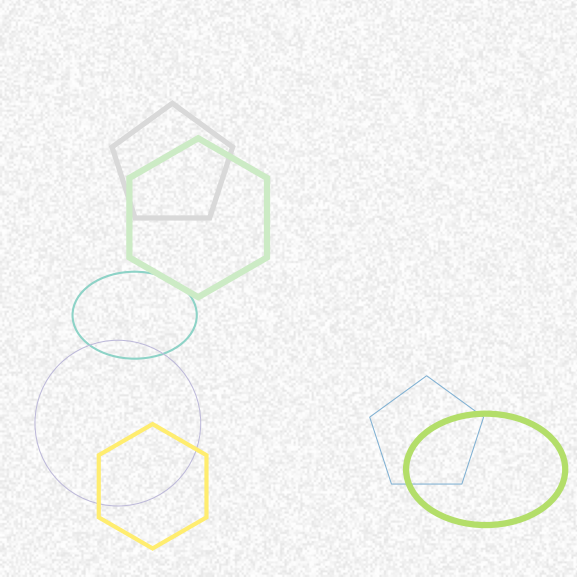[{"shape": "oval", "thickness": 1, "radius": 0.54, "center": [0.233, 0.453]}, {"shape": "circle", "thickness": 0.5, "radius": 0.72, "center": [0.204, 0.266]}, {"shape": "pentagon", "thickness": 0.5, "radius": 0.52, "center": [0.739, 0.245]}, {"shape": "oval", "thickness": 3, "radius": 0.69, "center": [0.841, 0.186]}, {"shape": "pentagon", "thickness": 2.5, "radius": 0.55, "center": [0.298, 0.711]}, {"shape": "hexagon", "thickness": 3, "radius": 0.69, "center": [0.343, 0.622]}, {"shape": "hexagon", "thickness": 2, "radius": 0.54, "center": [0.264, 0.157]}]